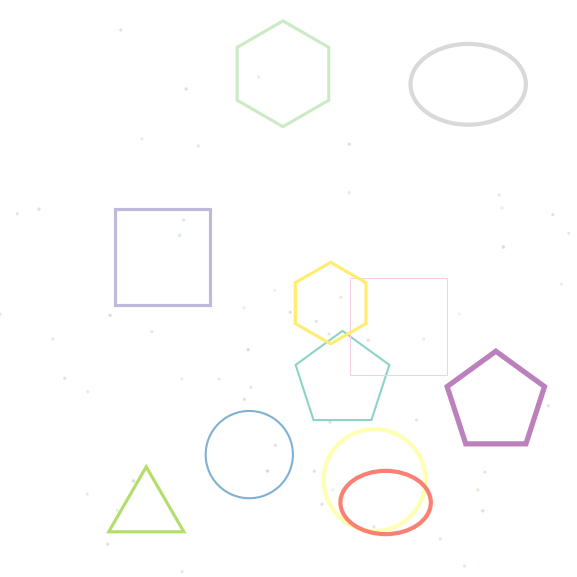[{"shape": "pentagon", "thickness": 1, "radius": 0.43, "center": [0.593, 0.341]}, {"shape": "circle", "thickness": 2, "radius": 0.44, "center": [0.648, 0.168]}, {"shape": "square", "thickness": 1.5, "radius": 0.41, "center": [0.281, 0.554]}, {"shape": "oval", "thickness": 2, "radius": 0.39, "center": [0.668, 0.129]}, {"shape": "circle", "thickness": 1, "radius": 0.38, "center": [0.432, 0.212]}, {"shape": "triangle", "thickness": 1.5, "radius": 0.38, "center": [0.253, 0.116]}, {"shape": "square", "thickness": 0.5, "radius": 0.42, "center": [0.689, 0.434]}, {"shape": "oval", "thickness": 2, "radius": 0.5, "center": [0.811, 0.853]}, {"shape": "pentagon", "thickness": 2.5, "radius": 0.44, "center": [0.859, 0.302]}, {"shape": "hexagon", "thickness": 1.5, "radius": 0.46, "center": [0.49, 0.871]}, {"shape": "hexagon", "thickness": 1.5, "radius": 0.35, "center": [0.573, 0.474]}]